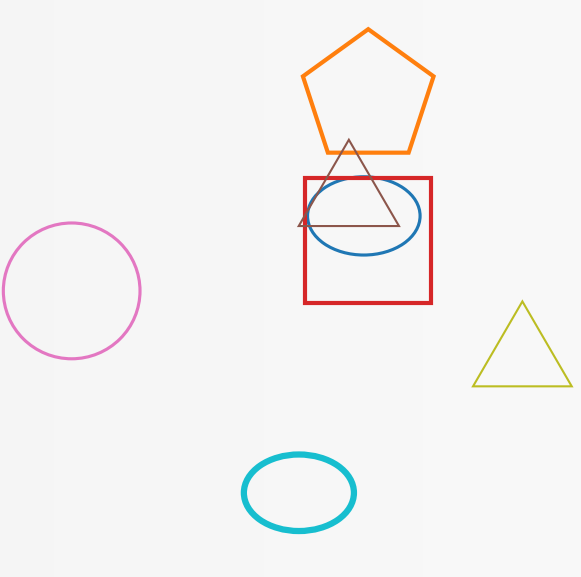[{"shape": "oval", "thickness": 1.5, "radius": 0.48, "center": [0.626, 0.625]}, {"shape": "pentagon", "thickness": 2, "radius": 0.59, "center": [0.634, 0.83]}, {"shape": "square", "thickness": 2, "radius": 0.54, "center": [0.634, 0.583]}, {"shape": "triangle", "thickness": 1, "radius": 0.5, "center": [0.6, 0.658]}, {"shape": "circle", "thickness": 1.5, "radius": 0.59, "center": [0.123, 0.495]}, {"shape": "triangle", "thickness": 1, "radius": 0.49, "center": [0.899, 0.379]}, {"shape": "oval", "thickness": 3, "radius": 0.47, "center": [0.514, 0.146]}]